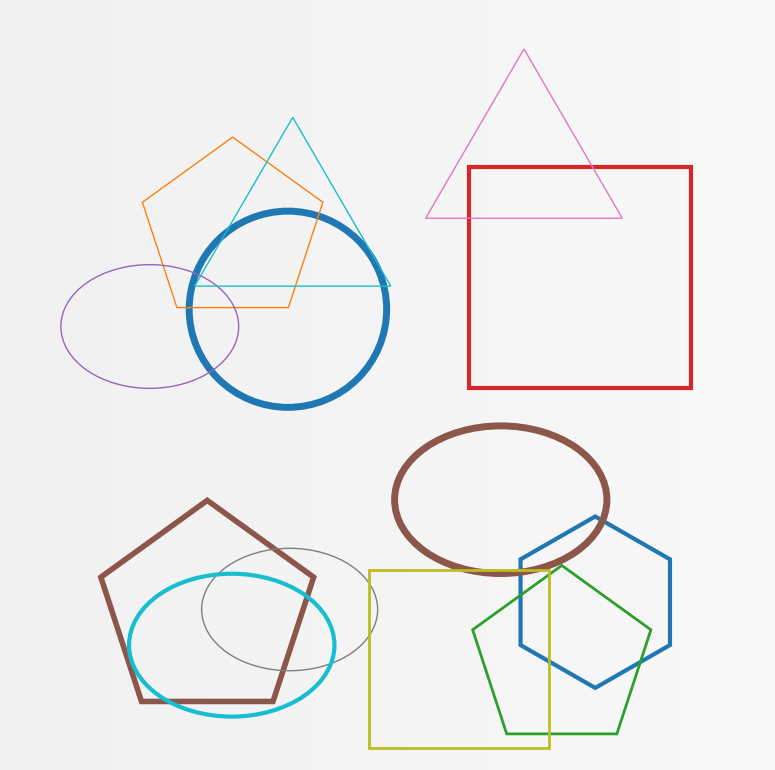[{"shape": "hexagon", "thickness": 1.5, "radius": 0.56, "center": [0.768, 0.218]}, {"shape": "circle", "thickness": 2.5, "radius": 0.64, "center": [0.371, 0.598]}, {"shape": "pentagon", "thickness": 0.5, "radius": 0.61, "center": [0.3, 0.7]}, {"shape": "pentagon", "thickness": 1, "radius": 0.6, "center": [0.725, 0.145]}, {"shape": "square", "thickness": 1.5, "radius": 0.72, "center": [0.748, 0.639]}, {"shape": "oval", "thickness": 0.5, "radius": 0.57, "center": [0.193, 0.576]}, {"shape": "oval", "thickness": 2.5, "radius": 0.68, "center": [0.646, 0.351]}, {"shape": "pentagon", "thickness": 2, "radius": 0.72, "center": [0.267, 0.206]}, {"shape": "triangle", "thickness": 0.5, "radius": 0.73, "center": [0.676, 0.79]}, {"shape": "oval", "thickness": 0.5, "radius": 0.57, "center": [0.374, 0.208]}, {"shape": "square", "thickness": 1, "radius": 0.58, "center": [0.592, 0.144]}, {"shape": "oval", "thickness": 1.5, "radius": 0.66, "center": [0.299, 0.162]}, {"shape": "triangle", "thickness": 0.5, "radius": 0.73, "center": [0.378, 0.701]}]